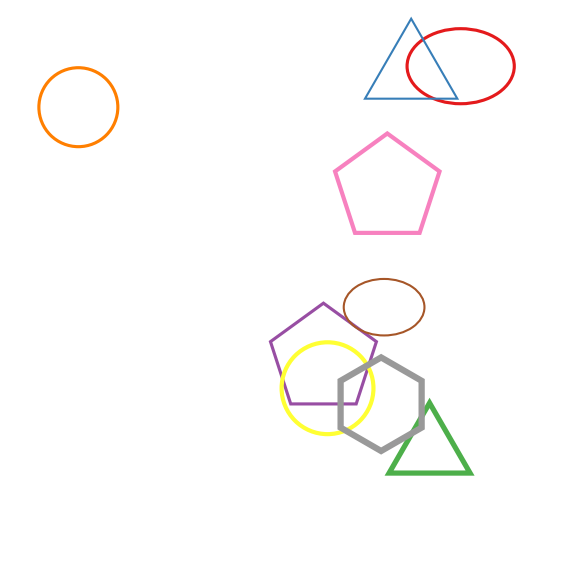[{"shape": "oval", "thickness": 1.5, "radius": 0.46, "center": [0.798, 0.884]}, {"shape": "triangle", "thickness": 1, "radius": 0.46, "center": [0.712, 0.874]}, {"shape": "triangle", "thickness": 2.5, "radius": 0.4, "center": [0.744, 0.22]}, {"shape": "pentagon", "thickness": 1.5, "radius": 0.48, "center": [0.56, 0.378]}, {"shape": "circle", "thickness": 1.5, "radius": 0.34, "center": [0.136, 0.814]}, {"shape": "circle", "thickness": 2, "radius": 0.4, "center": [0.567, 0.327]}, {"shape": "oval", "thickness": 1, "radius": 0.35, "center": [0.665, 0.467]}, {"shape": "pentagon", "thickness": 2, "radius": 0.48, "center": [0.671, 0.673]}, {"shape": "hexagon", "thickness": 3, "radius": 0.41, "center": [0.66, 0.299]}]